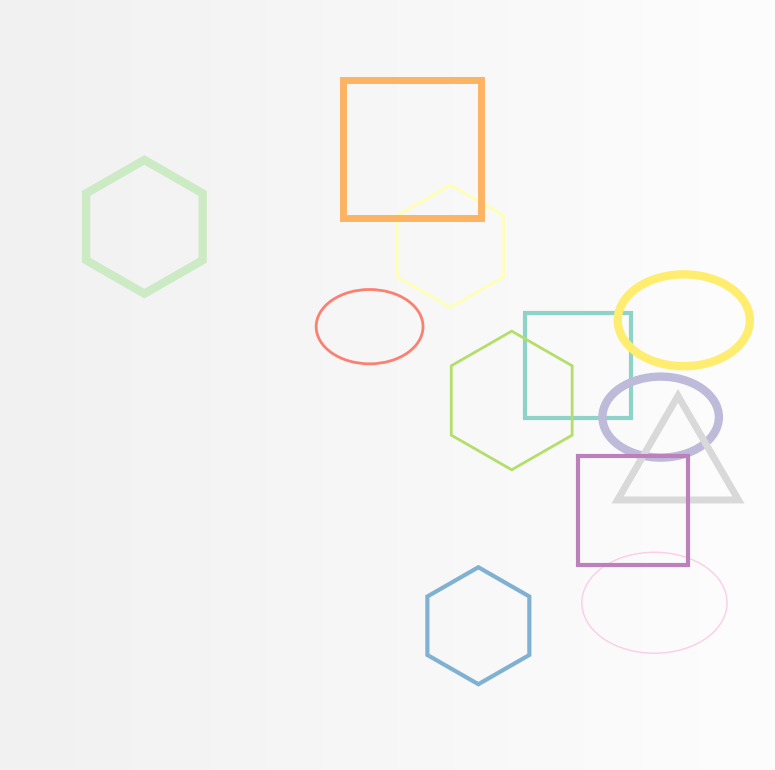[{"shape": "square", "thickness": 1.5, "radius": 0.34, "center": [0.746, 0.525]}, {"shape": "hexagon", "thickness": 1, "radius": 0.4, "center": [0.581, 0.68]}, {"shape": "oval", "thickness": 3, "radius": 0.38, "center": [0.852, 0.458]}, {"shape": "oval", "thickness": 1, "radius": 0.34, "center": [0.477, 0.576]}, {"shape": "hexagon", "thickness": 1.5, "radius": 0.38, "center": [0.617, 0.187]}, {"shape": "square", "thickness": 2.5, "radius": 0.45, "center": [0.531, 0.807]}, {"shape": "hexagon", "thickness": 1, "radius": 0.45, "center": [0.66, 0.48]}, {"shape": "oval", "thickness": 0.5, "radius": 0.47, "center": [0.844, 0.217]}, {"shape": "triangle", "thickness": 2.5, "radius": 0.45, "center": [0.875, 0.396]}, {"shape": "square", "thickness": 1.5, "radius": 0.35, "center": [0.817, 0.337]}, {"shape": "hexagon", "thickness": 3, "radius": 0.43, "center": [0.186, 0.705]}, {"shape": "oval", "thickness": 3, "radius": 0.43, "center": [0.882, 0.584]}]